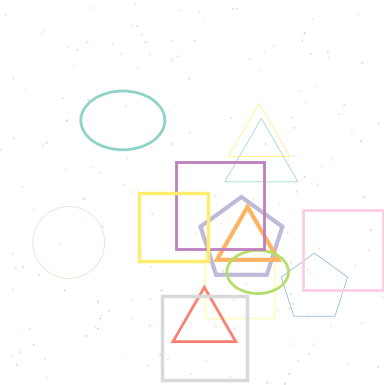[{"shape": "oval", "thickness": 2, "radius": 0.55, "center": [0.319, 0.687]}, {"shape": "triangle", "thickness": 0.5, "radius": 0.55, "center": [0.679, 0.583]}, {"shape": "square", "thickness": 1, "radius": 0.45, "center": [0.623, 0.262]}, {"shape": "pentagon", "thickness": 3, "radius": 0.56, "center": [0.627, 0.377]}, {"shape": "triangle", "thickness": 2, "radius": 0.47, "center": [0.531, 0.16]}, {"shape": "pentagon", "thickness": 0.5, "radius": 0.45, "center": [0.817, 0.252]}, {"shape": "triangle", "thickness": 3, "radius": 0.46, "center": [0.643, 0.371]}, {"shape": "oval", "thickness": 2, "radius": 0.4, "center": [0.669, 0.294]}, {"shape": "square", "thickness": 2, "radius": 0.52, "center": [0.89, 0.351]}, {"shape": "square", "thickness": 2.5, "radius": 0.55, "center": [0.531, 0.122]}, {"shape": "square", "thickness": 2, "radius": 0.57, "center": [0.571, 0.467]}, {"shape": "circle", "thickness": 0.5, "radius": 0.47, "center": [0.179, 0.37]}, {"shape": "triangle", "thickness": 0.5, "radius": 0.46, "center": [0.673, 0.639]}, {"shape": "square", "thickness": 2.5, "radius": 0.45, "center": [0.45, 0.41]}]